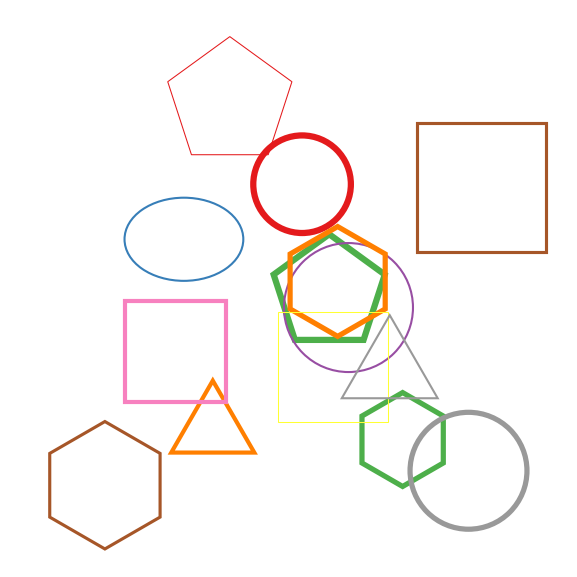[{"shape": "circle", "thickness": 3, "radius": 0.42, "center": [0.523, 0.68]}, {"shape": "pentagon", "thickness": 0.5, "radius": 0.57, "center": [0.398, 0.823]}, {"shape": "oval", "thickness": 1, "radius": 0.51, "center": [0.318, 0.585]}, {"shape": "hexagon", "thickness": 2.5, "radius": 0.41, "center": [0.697, 0.238]}, {"shape": "pentagon", "thickness": 3, "radius": 0.51, "center": [0.57, 0.492]}, {"shape": "circle", "thickness": 1, "radius": 0.56, "center": [0.603, 0.467]}, {"shape": "hexagon", "thickness": 2.5, "radius": 0.48, "center": [0.585, 0.512]}, {"shape": "triangle", "thickness": 2, "radius": 0.42, "center": [0.368, 0.257]}, {"shape": "square", "thickness": 0.5, "radius": 0.47, "center": [0.577, 0.363]}, {"shape": "square", "thickness": 1.5, "radius": 0.56, "center": [0.834, 0.675]}, {"shape": "hexagon", "thickness": 1.5, "radius": 0.55, "center": [0.182, 0.159]}, {"shape": "square", "thickness": 2, "radius": 0.44, "center": [0.304, 0.39]}, {"shape": "circle", "thickness": 2.5, "radius": 0.51, "center": [0.811, 0.184]}, {"shape": "triangle", "thickness": 1, "radius": 0.48, "center": [0.675, 0.357]}]